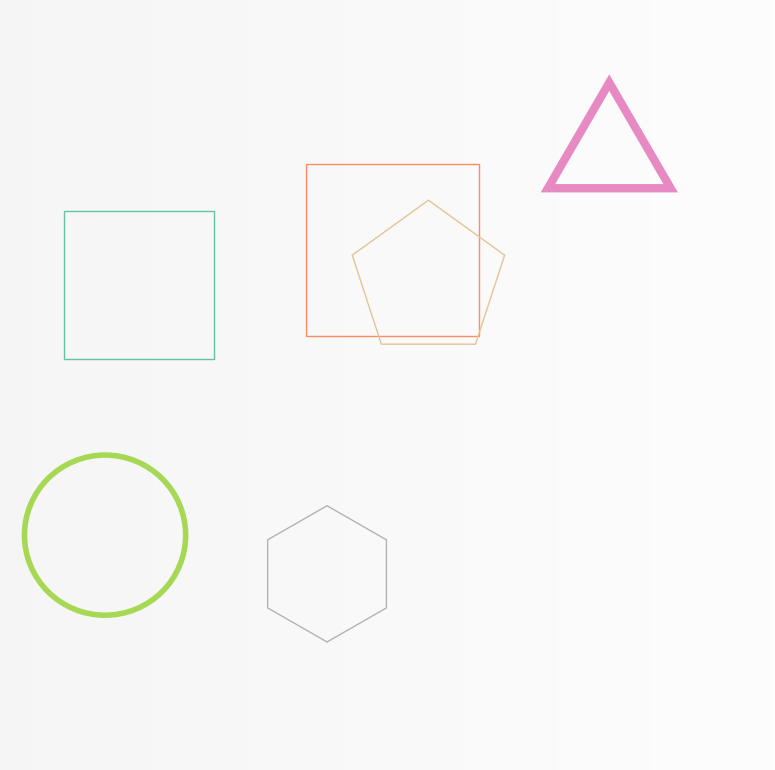[{"shape": "square", "thickness": 0.5, "radius": 0.48, "center": [0.179, 0.63]}, {"shape": "square", "thickness": 0.5, "radius": 0.56, "center": [0.507, 0.676]}, {"shape": "triangle", "thickness": 3, "radius": 0.46, "center": [0.786, 0.801]}, {"shape": "circle", "thickness": 2, "radius": 0.52, "center": [0.136, 0.305]}, {"shape": "pentagon", "thickness": 0.5, "radius": 0.52, "center": [0.553, 0.637]}, {"shape": "hexagon", "thickness": 0.5, "radius": 0.44, "center": [0.422, 0.255]}]